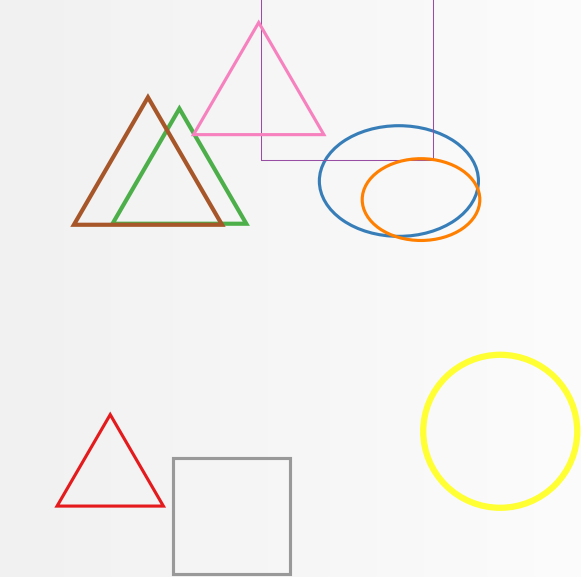[{"shape": "triangle", "thickness": 1.5, "radius": 0.53, "center": [0.19, 0.176]}, {"shape": "oval", "thickness": 1.5, "radius": 0.68, "center": [0.686, 0.686]}, {"shape": "triangle", "thickness": 2, "radius": 0.66, "center": [0.309, 0.678]}, {"shape": "square", "thickness": 0.5, "radius": 0.74, "center": [0.597, 0.869]}, {"shape": "oval", "thickness": 1.5, "radius": 0.51, "center": [0.724, 0.654]}, {"shape": "circle", "thickness": 3, "radius": 0.66, "center": [0.861, 0.252]}, {"shape": "triangle", "thickness": 2, "radius": 0.74, "center": [0.255, 0.684]}, {"shape": "triangle", "thickness": 1.5, "radius": 0.65, "center": [0.445, 0.831]}, {"shape": "square", "thickness": 1.5, "radius": 0.5, "center": [0.398, 0.106]}]